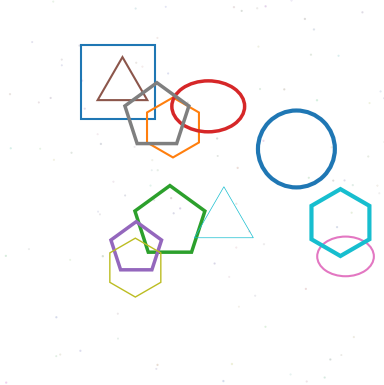[{"shape": "square", "thickness": 1.5, "radius": 0.48, "center": [0.306, 0.787]}, {"shape": "circle", "thickness": 3, "radius": 0.5, "center": [0.77, 0.613]}, {"shape": "hexagon", "thickness": 1.5, "radius": 0.39, "center": [0.449, 0.669]}, {"shape": "pentagon", "thickness": 2.5, "radius": 0.48, "center": [0.441, 0.422]}, {"shape": "oval", "thickness": 2.5, "radius": 0.47, "center": [0.541, 0.724]}, {"shape": "pentagon", "thickness": 2.5, "radius": 0.35, "center": [0.354, 0.355]}, {"shape": "triangle", "thickness": 1.5, "radius": 0.37, "center": [0.318, 0.777]}, {"shape": "oval", "thickness": 1.5, "radius": 0.37, "center": [0.897, 0.334]}, {"shape": "pentagon", "thickness": 2.5, "radius": 0.44, "center": [0.408, 0.698]}, {"shape": "hexagon", "thickness": 1, "radius": 0.38, "center": [0.352, 0.305]}, {"shape": "hexagon", "thickness": 3, "radius": 0.43, "center": [0.884, 0.422]}, {"shape": "triangle", "thickness": 0.5, "radius": 0.44, "center": [0.582, 0.427]}]